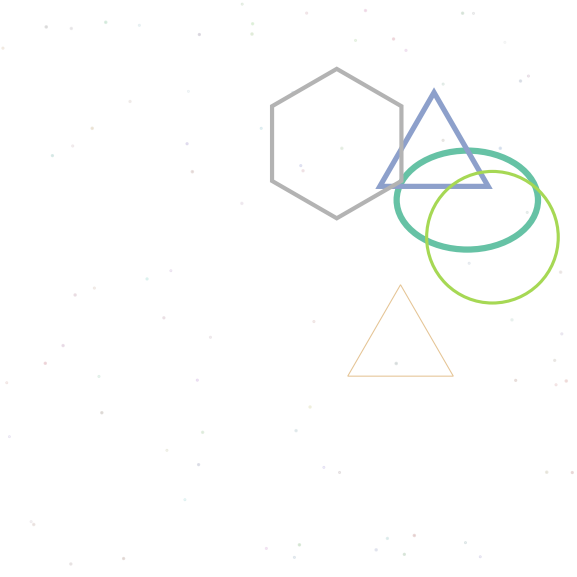[{"shape": "oval", "thickness": 3, "radius": 0.61, "center": [0.809, 0.653]}, {"shape": "triangle", "thickness": 2.5, "radius": 0.54, "center": [0.752, 0.731]}, {"shape": "circle", "thickness": 1.5, "radius": 0.57, "center": [0.853, 0.588]}, {"shape": "triangle", "thickness": 0.5, "radius": 0.53, "center": [0.694, 0.401]}, {"shape": "hexagon", "thickness": 2, "radius": 0.65, "center": [0.583, 0.751]}]